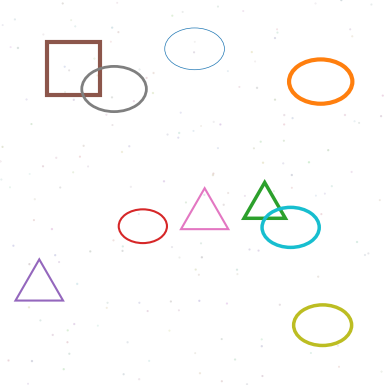[{"shape": "oval", "thickness": 0.5, "radius": 0.39, "center": [0.505, 0.873]}, {"shape": "oval", "thickness": 3, "radius": 0.41, "center": [0.833, 0.788]}, {"shape": "triangle", "thickness": 2.5, "radius": 0.31, "center": [0.687, 0.464]}, {"shape": "oval", "thickness": 1.5, "radius": 0.31, "center": [0.371, 0.412]}, {"shape": "triangle", "thickness": 1.5, "radius": 0.36, "center": [0.102, 0.255]}, {"shape": "square", "thickness": 3, "radius": 0.35, "center": [0.191, 0.822]}, {"shape": "triangle", "thickness": 1.5, "radius": 0.35, "center": [0.532, 0.44]}, {"shape": "oval", "thickness": 2, "radius": 0.42, "center": [0.296, 0.769]}, {"shape": "oval", "thickness": 2.5, "radius": 0.38, "center": [0.838, 0.155]}, {"shape": "oval", "thickness": 2.5, "radius": 0.37, "center": [0.755, 0.409]}]